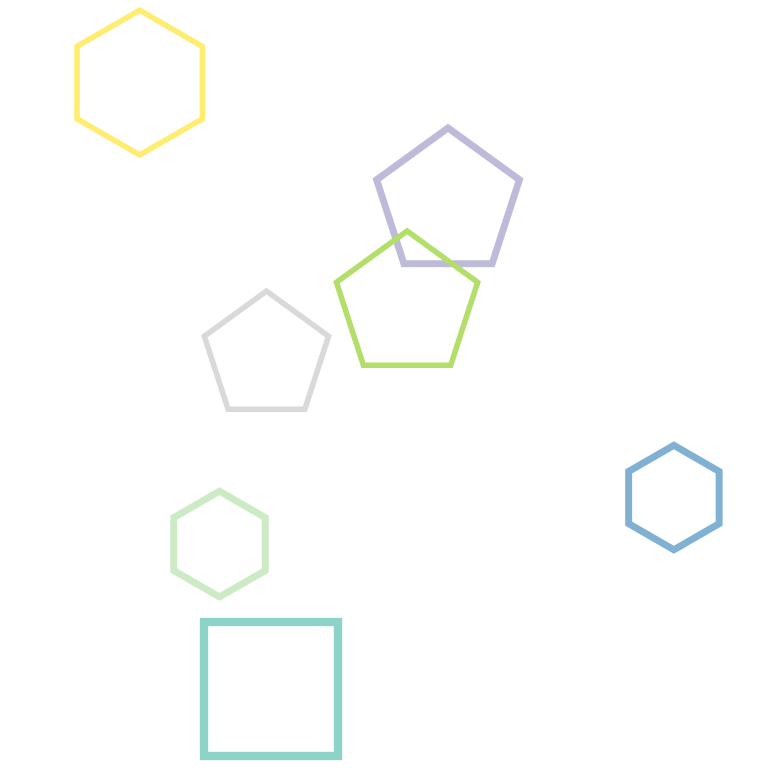[{"shape": "square", "thickness": 3, "radius": 0.44, "center": [0.352, 0.106]}, {"shape": "pentagon", "thickness": 2.5, "radius": 0.49, "center": [0.582, 0.736]}, {"shape": "hexagon", "thickness": 2.5, "radius": 0.34, "center": [0.875, 0.354]}, {"shape": "pentagon", "thickness": 2, "radius": 0.48, "center": [0.529, 0.604]}, {"shape": "pentagon", "thickness": 2, "radius": 0.42, "center": [0.346, 0.537]}, {"shape": "hexagon", "thickness": 2.5, "radius": 0.34, "center": [0.285, 0.293]}, {"shape": "hexagon", "thickness": 2, "radius": 0.47, "center": [0.181, 0.893]}]